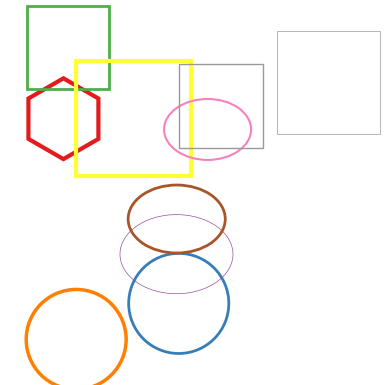[{"shape": "hexagon", "thickness": 3, "radius": 0.52, "center": [0.165, 0.692]}, {"shape": "circle", "thickness": 2, "radius": 0.65, "center": [0.464, 0.212]}, {"shape": "square", "thickness": 2, "radius": 0.53, "center": [0.177, 0.877]}, {"shape": "oval", "thickness": 0.5, "radius": 0.73, "center": [0.458, 0.34]}, {"shape": "circle", "thickness": 2.5, "radius": 0.65, "center": [0.198, 0.118]}, {"shape": "square", "thickness": 3, "radius": 0.75, "center": [0.347, 0.692]}, {"shape": "oval", "thickness": 2, "radius": 0.63, "center": [0.459, 0.431]}, {"shape": "oval", "thickness": 1.5, "radius": 0.57, "center": [0.539, 0.664]}, {"shape": "square", "thickness": 1, "radius": 0.55, "center": [0.573, 0.725]}, {"shape": "square", "thickness": 0.5, "radius": 0.67, "center": [0.852, 0.786]}]